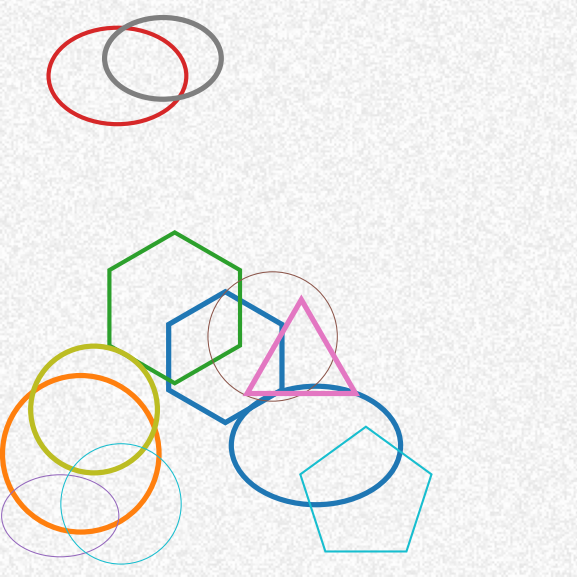[{"shape": "oval", "thickness": 2.5, "radius": 0.73, "center": [0.547, 0.228]}, {"shape": "hexagon", "thickness": 2.5, "radius": 0.57, "center": [0.39, 0.381]}, {"shape": "circle", "thickness": 2.5, "radius": 0.68, "center": [0.14, 0.213]}, {"shape": "hexagon", "thickness": 2, "radius": 0.65, "center": [0.303, 0.466]}, {"shape": "oval", "thickness": 2, "radius": 0.6, "center": [0.203, 0.868]}, {"shape": "oval", "thickness": 0.5, "radius": 0.51, "center": [0.104, 0.106]}, {"shape": "circle", "thickness": 0.5, "radius": 0.56, "center": [0.472, 0.416]}, {"shape": "triangle", "thickness": 2.5, "radius": 0.54, "center": [0.522, 0.372]}, {"shape": "oval", "thickness": 2.5, "radius": 0.51, "center": [0.282, 0.898]}, {"shape": "circle", "thickness": 2.5, "radius": 0.55, "center": [0.163, 0.29]}, {"shape": "circle", "thickness": 0.5, "radius": 0.52, "center": [0.21, 0.127]}, {"shape": "pentagon", "thickness": 1, "radius": 0.6, "center": [0.634, 0.141]}]